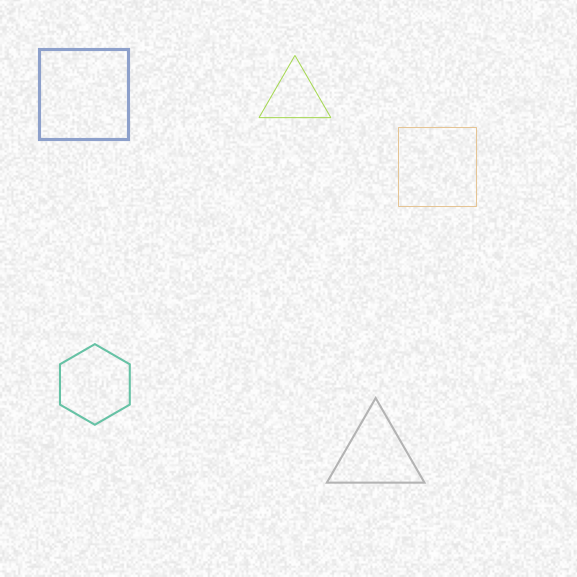[{"shape": "hexagon", "thickness": 1, "radius": 0.35, "center": [0.164, 0.333]}, {"shape": "square", "thickness": 1.5, "radius": 0.39, "center": [0.145, 0.837]}, {"shape": "triangle", "thickness": 0.5, "radius": 0.36, "center": [0.511, 0.831]}, {"shape": "square", "thickness": 0.5, "radius": 0.34, "center": [0.757, 0.711]}, {"shape": "triangle", "thickness": 1, "radius": 0.49, "center": [0.651, 0.212]}]